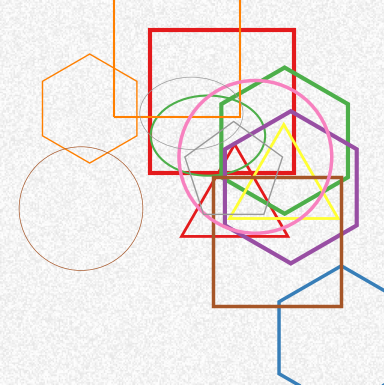[{"shape": "square", "thickness": 3, "radius": 0.93, "center": [0.577, 0.736]}, {"shape": "triangle", "thickness": 2, "radius": 0.8, "center": [0.61, 0.466]}, {"shape": "hexagon", "thickness": 2.5, "radius": 0.93, "center": [0.887, 0.123]}, {"shape": "hexagon", "thickness": 3, "radius": 0.95, "center": [0.739, 0.635]}, {"shape": "oval", "thickness": 1.5, "radius": 0.74, "center": [0.54, 0.648]}, {"shape": "hexagon", "thickness": 3, "radius": 0.99, "center": [0.755, 0.513]}, {"shape": "hexagon", "thickness": 1, "radius": 0.71, "center": [0.233, 0.718]}, {"shape": "square", "thickness": 1.5, "radius": 0.82, "center": [0.46, 0.86]}, {"shape": "triangle", "thickness": 2, "radius": 0.81, "center": [0.737, 0.514]}, {"shape": "square", "thickness": 2.5, "radius": 0.84, "center": [0.72, 0.373]}, {"shape": "circle", "thickness": 0.5, "radius": 0.8, "center": [0.21, 0.458]}, {"shape": "circle", "thickness": 2.5, "radius": 0.99, "center": [0.663, 0.593]}, {"shape": "oval", "thickness": 0.5, "radius": 0.67, "center": [0.497, 0.706]}, {"shape": "pentagon", "thickness": 1, "radius": 0.67, "center": [0.607, 0.551]}]